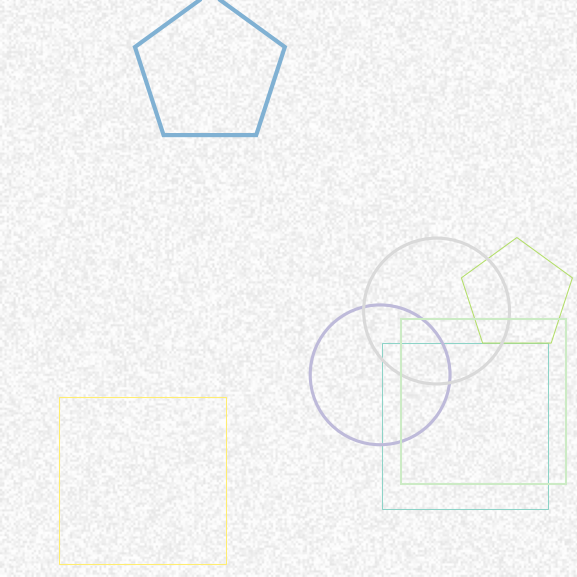[{"shape": "square", "thickness": 0.5, "radius": 0.72, "center": [0.805, 0.261]}, {"shape": "circle", "thickness": 1.5, "radius": 0.61, "center": [0.658, 0.35]}, {"shape": "pentagon", "thickness": 2, "radius": 0.68, "center": [0.363, 0.876]}, {"shape": "pentagon", "thickness": 0.5, "radius": 0.51, "center": [0.895, 0.487]}, {"shape": "circle", "thickness": 1.5, "radius": 0.63, "center": [0.756, 0.461]}, {"shape": "square", "thickness": 1, "radius": 0.71, "center": [0.837, 0.304]}, {"shape": "square", "thickness": 0.5, "radius": 0.72, "center": [0.247, 0.167]}]